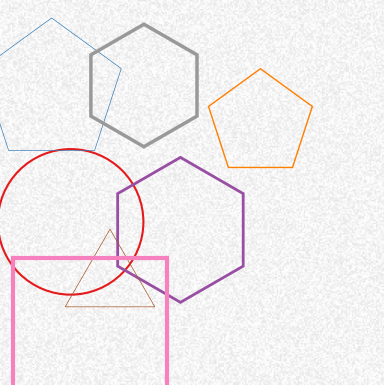[{"shape": "circle", "thickness": 1.5, "radius": 0.95, "center": [0.183, 0.424]}, {"shape": "pentagon", "thickness": 0.5, "radius": 0.95, "center": [0.134, 0.763]}, {"shape": "hexagon", "thickness": 2, "radius": 0.94, "center": [0.469, 0.403]}, {"shape": "pentagon", "thickness": 1, "radius": 0.71, "center": [0.676, 0.68]}, {"shape": "triangle", "thickness": 0.5, "radius": 0.67, "center": [0.286, 0.27]}, {"shape": "square", "thickness": 3, "radius": 1.0, "center": [0.234, 0.129]}, {"shape": "hexagon", "thickness": 2.5, "radius": 0.8, "center": [0.374, 0.778]}]